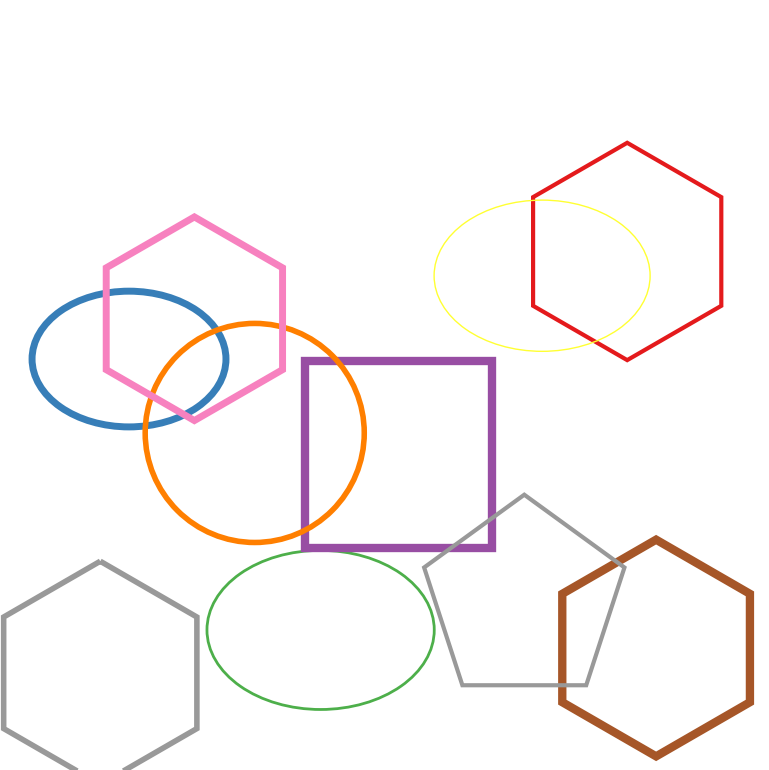[{"shape": "hexagon", "thickness": 1.5, "radius": 0.71, "center": [0.815, 0.673]}, {"shape": "oval", "thickness": 2.5, "radius": 0.63, "center": [0.168, 0.534]}, {"shape": "oval", "thickness": 1, "radius": 0.74, "center": [0.416, 0.182]}, {"shape": "square", "thickness": 3, "radius": 0.61, "center": [0.517, 0.41]}, {"shape": "circle", "thickness": 2, "radius": 0.71, "center": [0.331, 0.438]}, {"shape": "oval", "thickness": 0.5, "radius": 0.7, "center": [0.704, 0.642]}, {"shape": "hexagon", "thickness": 3, "radius": 0.7, "center": [0.852, 0.158]}, {"shape": "hexagon", "thickness": 2.5, "radius": 0.66, "center": [0.252, 0.586]}, {"shape": "pentagon", "thickness": 1.5, "radius": 0.68, "center": [0.681, 0.221]}, {"shape": "hexagon", "thickness": 2, "radius": 0.72, "center": [0.13, 0.126]}]